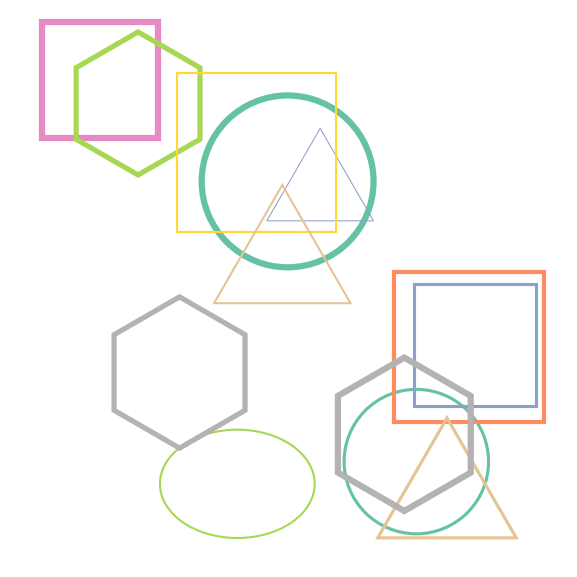[{"shape": "circle", "thickness": 1.5, "radius": 0.63, "center": [0.721, 0.2]}, {"shape": "circle", "thickness": 3, "radius": 0.74, "center": [0.498, 0.685]}, {"shape": "square", "thickness": 2, "radius": 0.65, "center": [0.813, 0.398]}, {"shape": "triangle", "thickness": 0.5, "radius": 0.53, "center": [0.554, 0.67]}, {"shape": "square", "thickness": 1.5, "radius": 0.53, "center": [0.823, 0.402]}, {"shape": "square", "thickness": 3, "radius": 0.5, "center": [0.173, 0.861]}, {"shape": "oval", "thickness": 1, "radius": 0.67, "center": [0.411, 0.161]}, {"shape": "hexagon", "thickness": 2.5, "radius": 0.62, "center": [0.239, 0.82]}, {"shape": "square", "thickness": 1, "radius": 0.69, "center": [0.444, 0.735]}, {"shape": "triangle", "thickness": 1.5, "radius": 0.69, "center": [0.774, 0.137]}, {"shape": "triangle", "thickness": 1, "radius": 0.68, "center": [0.489, 0.542]}, {"shape": "hexagon", "thickness": 3, "radius": 0.66, "center": [0.7, 0.247]}, {"shape": "hexagon", "thickness": 2.5, "radius": 0.65, "center": [0.311, 0.354]}]